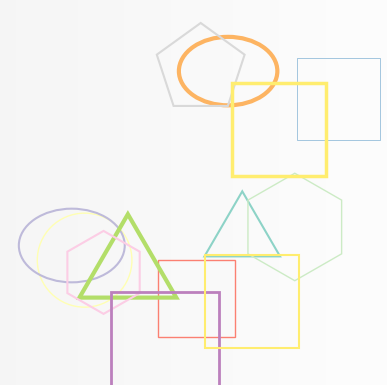[{"shape": "triangle", "thickness": 1.5, "radius": 0.56, "center": [0.625, 0.39]}, {"shape": "circle", "thickness": 1, "radius": 0.61, "center": [0.218, 0.324]}, {"shape": "oval", "thickness": 1.5, "radius": 0.68, "center": [0.185, 0.362]}, {"shape": "square", "thickness": 1, "radius": 0.5, "center": [0.507, 0.225]}, {"shape": "square", "thickness": 0.5, "radius": 0.53, "center": [0.873, 0.742]}, {"shape": "oval", "thickness": 3, "radius": 0.64, "center": [0.589, 0.815]}, {"shape": "triangle", "thickness": 3, "radius": 0.72, "center": [0.33, 0.299]}, {"shape": "hexagon", "thickness": 1.5, "radius": 0.54, "center": [0.267, 0.292]}, {"shape": "pentagon", "thickness": 1.5, "radius": 0.6, "center": [0.518, 0.821]}, {"shape": "square", "thickness": 2, "radius": 0.7, "center": [0.426, 0.102]}, {"shape": "hexagon", "thickness": 1, "radius": 0.7, "center": [0.761, 0.41]}, {"shape": "square", "thickness": 2.5, "radius": 0.61, "center": [0.721, 0.664]}, {"shape": "square", "thickness": 1.5, "radius": 0.6, "center": [0.651, 0.217]}]